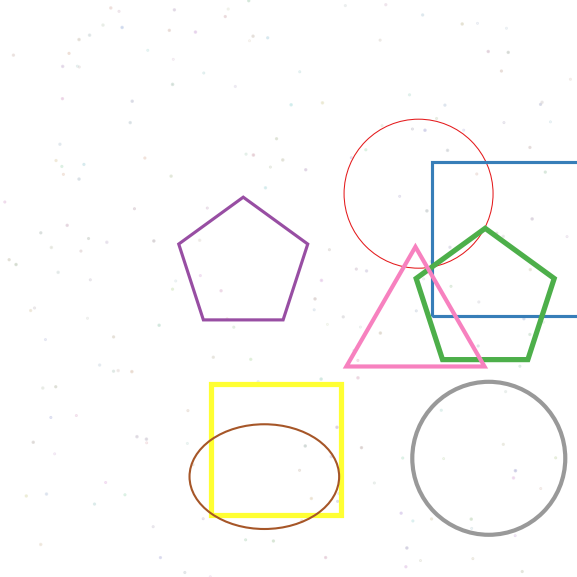[{"shape": "circle", "thickness": 0.5, "radius": 0.64, "center": [0.725, 0.664]}, {"shape": "square", "thickness": 1.5, "radius": 0.67, "center": [0.881, 0.585]}, {"shape": "pentagon", "thickness": 2.5, "radius": 0.63, "center": [0.84, 0.478]}, {"shape": "pentagon", "thickness": 1.5, "radius": 0.59, "center": [0.421, 0.54]}, {"shape": "square", "thickness": 2.5, "radius": 0.56, "center": [0.478, 0.221]}, {"shape": "oval", "thickness": 1, "radius": 0.65, "center": [0.458, 0.174]}, {"shape": "triangle", "thickness": 2, "radius": 0.69, "center": [0.719, 0.434]}, {"shape": "circle", "thickness": 2, "radius": 0.66, "center": [0.846, 0.206]}]